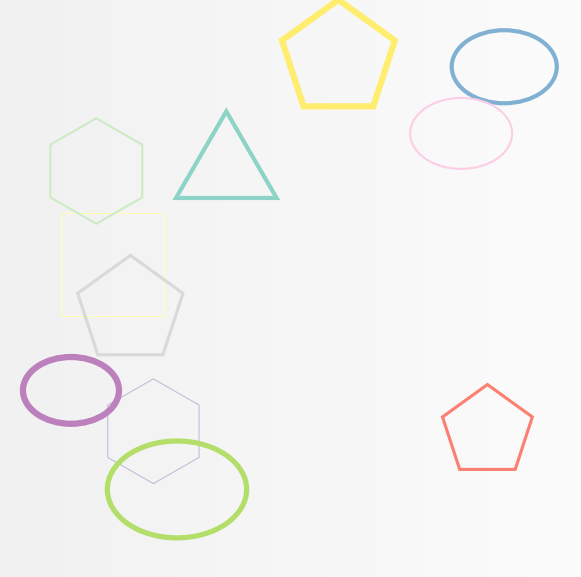[{"shape": "triangle", "thickness": 2, "radius": 0.5, "center": [0.389, 0.706]}, {"shape": "square", "thickness": 0.5, "radius": 0.44, "center": [0.194, 0.541]}, {"shape": "hexagon", "thickness": 0.5, "radius": 0.45, "center": [0.264, 0.252]}, {"shape": "pentagon", "thickness": 1.5, "radius": 0.41, "center": [0.839, 0.252]}, {"shape": "oval", "thickness": 2, "radius": 0.45, "center": [0.868, 0.884]}, {"shape": "oval", "thickness": 2.5, "radius": 0.6, "center": [0.304, 0.152]}, {"shape": "oval", "thickness": 1, "radius": 0.44, "center": [0.793, 0.768]}, {"shape": "pentagon", "thickness": 1.5, "radius": 0.48, "center": [0.224, 0.462]}, {"shape": "oval", "thickness": 3, "radius": 0.41, "center": [0.122, 0.323]}, {"shape": "hexagon", "thickness": 1, "radius": 0.46, "center": [0.166, 0.703]}, {"shape": "pentagon", "thickness": 3, "radius": 0.51, "center": [0.582, 0.897]}]